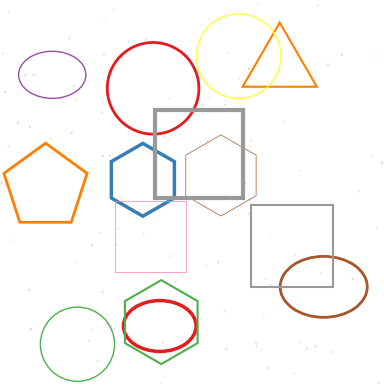[{"shape": "circle", "thickness": 2, "radius": 0.59, "center": [0.398, 0.771]}, {"shape": "oval", "thickness": 2.5, "radius": 0.47, "center": [0.415, 0.153]}, {"shape": "hexagon", "thickness": 2.5, "radius": 0.47, "center": [0.371, 0.533]}, {"shape": "circle", "thickness": 1, "radius": 0.48, "center": [0.201, 0.106]}, {"shape": "hexagon", "thickness": 1.5, "radius": 0.54, "center": [0.419, 0.163]}, {"shape": "oval", "thickness": 1, "radius": 0.44, "center": [0.136, 0.806]}, {"shape": "triangle", "thickness": 1.5, "radius": 0.56, "center": [0.727, 0.83]}, {"shape": "pentagon", "thickness": 2, "radius": 0.57, "center": [0.118, 0.515]}, {"shape": "circle", "thickness": 1, "radius": 0.55, "center": [0.62, 0.854]}, {"shape": "hexagon", "thickness": 0.5, "radius": 0.53, "center": [0.574, 0.544]}, {"shape": "oval", "thickness": 2, "radius": 0.57, "center": [0.841, 0.255]}, {"shape": "square", "thickness": 0.5, "radius": 0.46, "center": [0.391, 0.385]}, {"shape": "square", "thickness": 1.5, "radius": 0.53, "center": [0.758, 0.361]}, {"shape": "square", "thickness": 3, "radius": 0.57, "center": [0.517, 0.601]}]